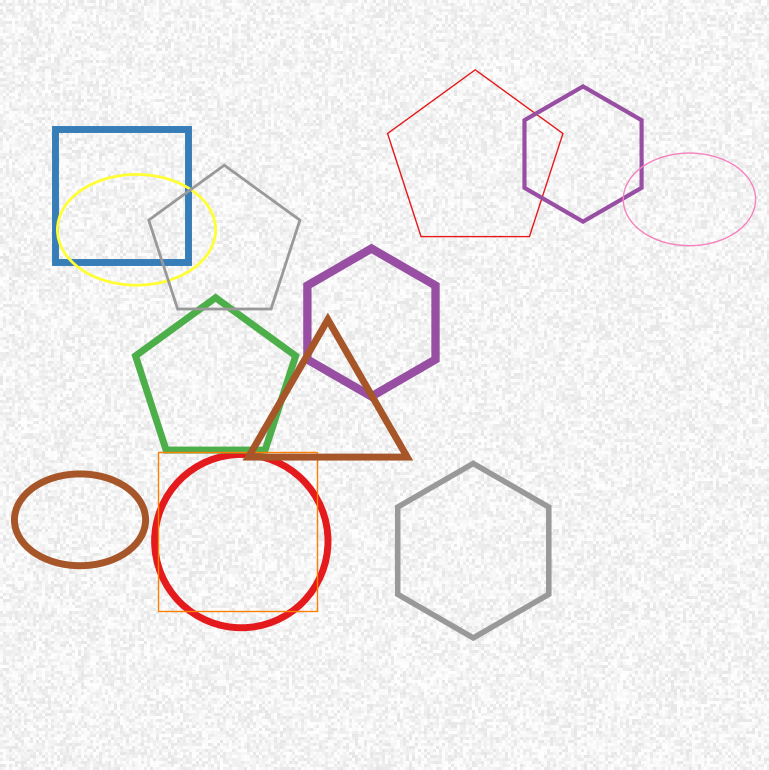[{"shape": "circle", "thickness": 2.5, "radius": 0.56, "center": [0.313, 0.297]}, {"shape": "pentagon", "thickness": 0.5, "radius": 0.6, "center": [0.617, 0.79]}, {"shape": "square", "thickness": 2.5, "radius": 0.43, "center": [0.158, 0.746]}, {"shape": "pentagon", "thickness": 2.5, "radius": 0.55, "center": [0.28, 0.504]}, {"shape": "hexagon", "thickness": 1.5, "radius": 0.44, "center": [0.757, 0.8]}, {"shape": "hexagon", "thickness": 3, "radius": 0.48, "center": [0.482, 0.581]}, {"shape": "square", "thickness": 0.5, "radius": 0.52, "center": [0.308, 0.31]}, {"shape": "oval", "thickness": 1, "radius": 0.51, "center": [0.177, 0.702]}, {"shape": "oval", "thickness": 2.5, "radius": 0.43, "center": [0.104, 0.325]}, {"shape": "triangle", "thickness": 2.5, "radius": 0.6, "center": [0.426, 0.466]}, {"shape": "oval", "thickness": 0.5, "radius": 0.43, "center": [0.895, 0.741]}, {"shape": "hexagon", "thickness": 2, "radius": 0.57, "center": [0.615, 0.285]}, {"shape": "pentagon", "thickness": 1, "radius": 0.52, "center": [0.291, 0.682]}]